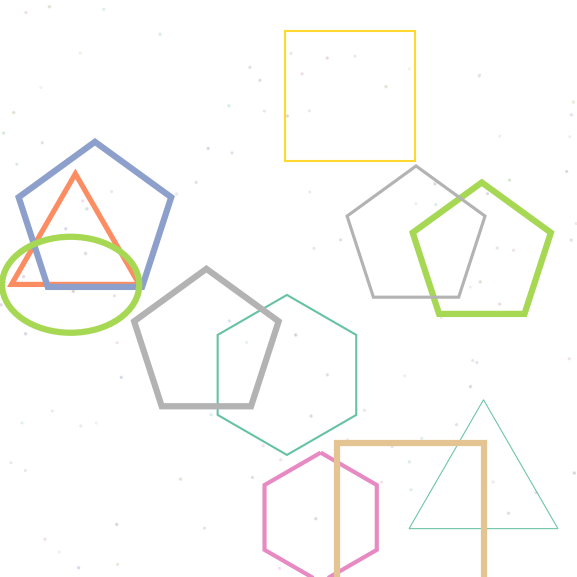[{"shape": "triangle", "thickness": 0.5, "radius": 0.74, "center": [0.837, 0.158]}, {"shape": "hexagon", "thickness": 1, "radius": 0.69, "center": [0.497, 0.35]}, {"shape": "triangle", "thickness": 2.5, "radius": 0.64, "center": [0.131, 0.57]}, {"shape": "pentagon", "thickness": 3, "radius": 0.69, "center": [0.164, 0.615]}, {"shape": "hexagon", "thickness": 2, "radius": 0.56, "center": [0.555, 0.103]}, {"shape": "oval", "thickness": 3, "radius": 0.59, "center": [0.122, 0.506]}, {"shape": "pentagon", "thickness": 3, "radius": 0.63, "center": [0.834, 0.557]}, {"shape": "square", "thickness": 1, "radius": 0.56, "center": [0.606, 0.833]}, {"shape": "square", "thickness": 3, "radius": 0.64, "center": [0.711, 0.105]}, {"shape": "pentagon", "thickness": 1.5, "radius": 0.63, "center": [0.72, 0.586]}, {"shape": "pentagon", "thickness": 3, "radius": 0.66, "center": [0.357, 0.402]}]